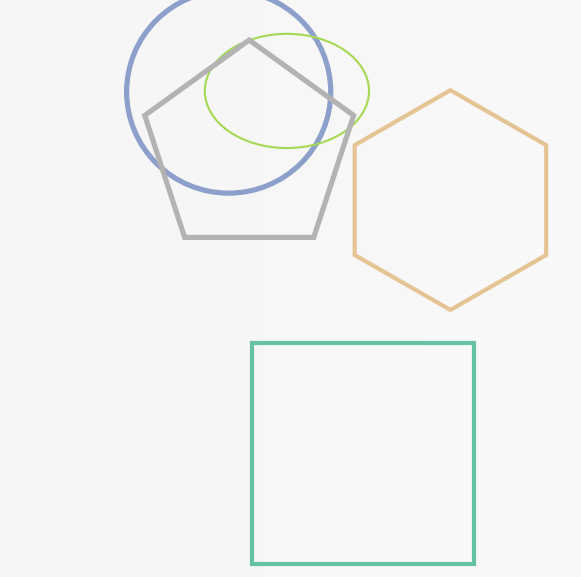[{"shape": "square", "thickness": 2, "radius": 0.96, "center": [0.625, 0.214]}, {"shape": "circle", "thickness": 2.5, "radius": 0.88, "center": [0.393, 0.84]}, {"shape": "oval", "thickness": 1, "radius": 0.71, "center": [0.494, 0.842]}, {"shape": "hexagon", "thickness": 2, "radius": 0.95, "center": [0.775, 0.653]}, {"shape": "pentagon", "thickness": 2.5, "radius": 0.94, "center": [0.429, 0.741]}]